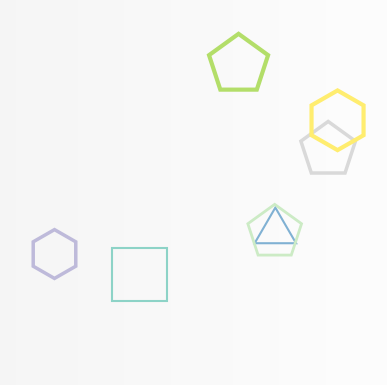[{"shape": "square", "thickness": 1.5, "radius": 0.35, "center": [0.36, 0.287]}, {"shape": "hexagon", "thickness": 2.5, "radius": 0.32, "center": [0.141, 0.34]}, {"shape": "triangle", "thickness": 1.5, "radius": 0.31, "center": [0.711, 0.399]}, {"shape": "pentagon", "thickness": 3, "radius": 0.4, "center": [0.616, 0.832]}, {"shape": "pentagon", "thickness": 2.5, "radius": 0.37, "center": [0.847, 0.61]}, {"shape": "pentagon", "thickness": 2, "radius": 0.36, "center": [0.709, 0.396]}, {"shape": "hexagon", "thickness": 3, "radius": 0.39, "center": [0.871, 0.688]}]